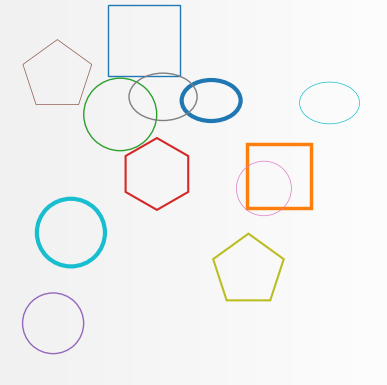[{"shape": "oval", "thickness": 3, "radius": 0.38, "center": [0.545, 0.739]}, {"shape": "square", "thickness": 1, "radius": 0.46, "center": [0.371, 0.895]}, {"shape": "square", "thickness": 2.5, "radius": 0.42, "center": [0.72, 0.544]}, {"shape": "circle", "thickness": 1, "radius": 0.47, "center": [0.31, 0.703]}, {"shape": "hexagon", "thickness": 1.5, "radius": 0.47, "center": [0.405, 0.548]}, {"shape": "circle", "thickness": 1, "radius": 0.39, "center": [0.137, 0.16]}, {"shape": "pentagon", "thickness": 0.5, "radius": 0.47, "center": [0.148, 0.804]}, {"shape": "circle", "thickness": 0.5, "radius": 0.35, "center": [0.681, 0.511]}, {"shape": "oval", "thickness": 1, "radius": 0.44, "center": [0.421, 0.748]}, {"shape": "pentagon", "thickness": 1.5, "radius": 0.48, "center": [0.641, 0.297]}, {"shape": "circle", "thickness": 3, "radius": 0.44, "center": [0.183, 0.396]}, {"shape": "oval", "thickness": 0.5, "radius": 0.39, "center": [0.851, 0.733]}]